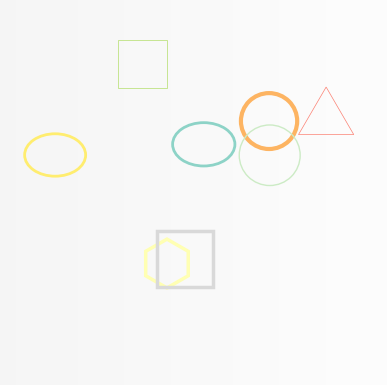[{"shape": "oval", "thickness": 2, "radius": 0.4, "center": [0.526, 0.625]}, {"shape": "hexagon", "thickness": 2.5, "radius": 0.32, "center": [0.431, 0.315]}, {"shape": "triangle", "thickness": 0.5, "radius": 0.41, "center": [0.842, 0.692]}, {"shape": "circle", "thickness": 3, "radius": 0.36, "center": [0.694, 0.686]}, {"shape": "square", "thickness": 0.5, "radius": 0.31, "center": [0.368, 0.834]}, {"shape": "square", "thickness": 2.5, "radius": 0.36, "center": [0.477, 0.327]}, {"shape": "circle", "thickness": 1, "radius": 0.39, "center": [0.696, 0.597]}, {"shape": "oval", "thickness": 2, "radius": 0.39, "center": [0.142, 0.597]}]